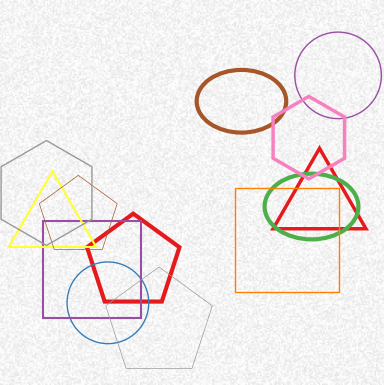[{"shape": "pentagon", "thickness": 3, "radius": 0.63, "center": [0.346, 0.319]}, {"shape": "triangle", "thickness": 2.5, "radius": 0.7, "center": [0.83, 0.475]}, {"shape": "circle", "thickness": 1, "radius": 0.53, "center": [0.28, 0.213]}, {"shape": "oval", "thickness": 3, "radius": 0.61, "center": [0.809, 0.464]}, {"shape": "circle", "thickness": 1, "radius": 0.56, "center": [0.878, 0.804]}, {"shape": "square", "thickness": 1.5, "radius": 0.63, "center": [0.239, 0.3]}, {"shape": "square", "thickness": 1, "radius": 0.68, "center": [0.745, 0.376]}, {"shape": "triangle", "thickness": 1.5, "radius": 0.65, "center": [0.136, 0.424]}, {"shape": "pentagon", "thickness": 0.5, "radius": 0.53, "center": [0.203, 0.438]}, {"shape": "oval", "thickness": 3, "radius": 0.58, "center": [0.627, 0.737]}, {"shape": "hexagon", "thickness": 2.5, "radius": 0.54, "center": [0.802, 0.642]}, {"shape": "hexagon", "thickness": 1, "radius": 0.68, "center": [0.121, 0.499]}, {"shape": "pentagon", "thickness": 0.5, "radius": 0.73, "center": [0.413, 0.161]}]